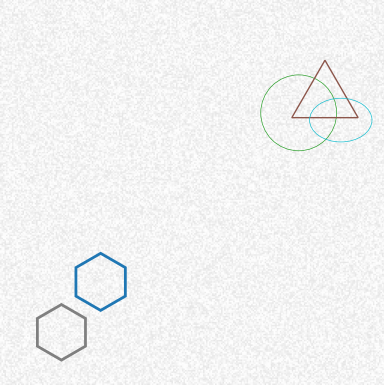[{"shape": "hexagon", "thickness": 2, "radius": 0.37, "center": [0.261, 0.268]}, {"shape": "circle", "thickness": 0.5, "radius": 0.49, "center": [0.776, 0.707]}, {"shape": "triangle", "thickness": 1, "radius": 0.5, "center": [0.844, 0.744]}, {"shape": "hexagon", "thickness": 2, "radius": 0.36, "center": [0.16, 0.137]}, {"shape": "oval", "thickness": 0.5, "radius": 0.41, "center": [0.885, 0.688]}]